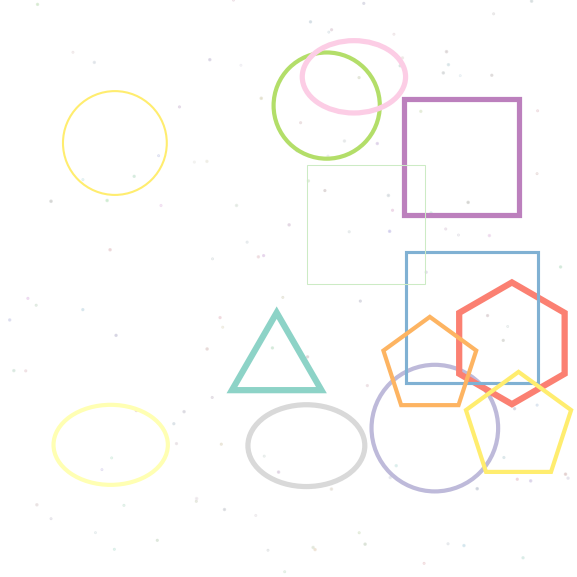[{"shape": "triangle", "thickness": 3, "radius": 0.45, "center": [0.479, 0.368]}, {"shape": "oval", "thickness": 2, "radius": 0.5, "center": [0.192, 0.229]}, {"shape": "circle", "thickness": 2, "radius": 0.55, "center": [0.753, 0.258]}, {"shape": "hexagon", "thickness": 3, "radius": 0.53, "center": [0.886, 0.405]}, {"shape": "square", "thickness": 1.5, "radius": 0.57, "center": [0.818, 0.449]}, {"shape": "pentagon", "thickness": 2, "radius": 0.42, "center": [0.744, 0.366]}, {"shape": "circle", "thickness": 2, "radius": 0.46, "center": [0.566, 0.816]}, {"shape": "oval", "thickness": 2.5, "radius": 0.45, "center": [0.613, 0.866]}, {"shape": "oval", "thickness": 2.5, "radius": 0.51, "center": [0.531, 0.227]}, {"shape": "square", "thickness": 2.5, "radius": 0.5, "center": [0.8, 0.727]}, {"shape": "square", "thickness": 0.5, "radius": 0.51, "center": [0.634, 0.611]}, {"shape": "pentagon", "thickness": 2, "radius": 0.48, "center": [0.898, 0.259]}, {"shape": "circle", "thickness": 1, "radius": 0.45, "center": [0.199, 0.751]}]